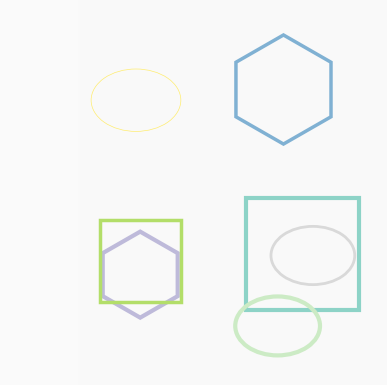[{"shape": "square", "thickness": 3, "radius": 0.73, "center": [0.78, 0.341]}, {"shape": "hexagon", "thickness": 3, "radius": 0.56, "center": [0.362, 0.287]}, {"shape": "hexagon", "thickness": 2.5, "radius": 0.71, "center": [0.732, 0.767]}, {"shape": "square", "thickness": 2.5, "radius": 0.53, "center": [0.362, 0.322]}, {"shape": "oval", "thickness": 2, "radius": 0.54, "center": [0.807, 0.336]}, {"shape": "oval", "thickness": 3, "radius": 0.55, "center": [0.716, 0.153]}, {"shape": "oval", "thickness": 0.5, "radius": 0.58, "center": [0.351, 0.74]}]